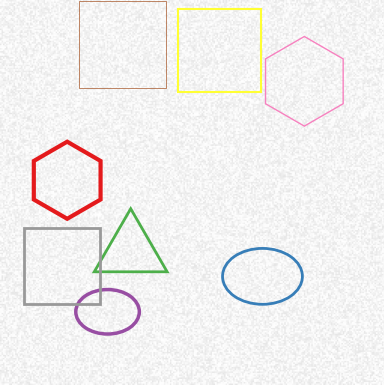[{"shape": "hexagon", "thickness": 3, "radius": 0.5, "center": [0.175, 0.532]}, {"shape": "oval", "thickness": 2, "radius": 0.52, "center": [0.682, 0.282]}, {"shape": "triangle", "thickness": 2, "radius": 0.55, "center": [0.34, 0.349]}, {"shape": "oval", "thickness": 2.5, "radius": 0.41, "center": [0.279, 0.19]}, {"shape": "square", "thickness": 1.5, "radius": 0.54, "center": [0.571, 0.868]}, {"shape": "square", "thickness": 0.5, "radius": 0.56, "center": [0.319, 0.883]}, {"shape": "hexagon", "thickness": 1, "radius": 0.58, "center": [0.79, 0.789]}, {"shape": "square", "thickness": 2, "radius": 0.5, "center": [0.161, 0.309]}]